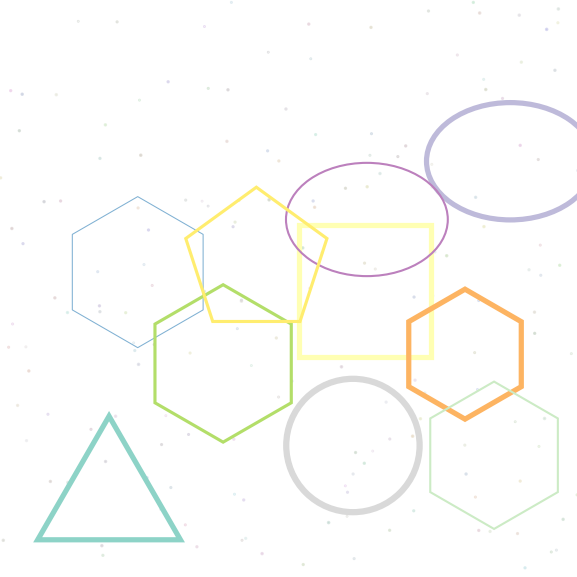[{"shape": "triangle", "thickness": 2.5, "radius": 0.71, "center": [0.189, 0.136]}, {"shape": "square", "thickness": 2.5, "radius": 0.57, "center": [0.632, 0.496]}, {"shape": "oval", "thickness": 2.5, "radius": 0.73, "center": [0.884, 0.72]}, {"shape": "hexagon", "thickness": 0.5, "radius": 0.65, "center": [0.238, 0.528]}, {"shape": "hexagon", "thickness": 2.5, "radius": 0.56, "center": [0.805, 0.386]}, {"shape": "hexagon", "thickness": 1.5, "radius": 0.68, "center": [0.386, 0.37]}, {"shape": "circle", "thickness": 3, "radius": 0.58, "center": [0.611, 0.228]}, {"shape": "oval", "thickness": 1, "radius": 0.7, "center": [0.635, 0.619]}, {"shape": "hexagon", "thickness": 1, "radius": 0.64, "center": [0.856, 0.211]}, {"shape": "pentagon", "thickness": 1.5, "radius": 0.64, "center": [0.444, 0.546]}]